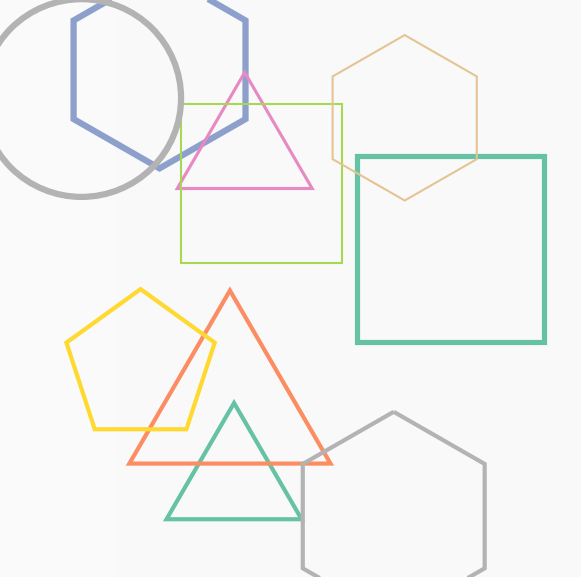[{"shape": "square", "thickness": 2.5, "radius": 0.81, "center": [0.775, 0.567]}, {"shape": "triangle", "thickness": 2, "radius": 0.67, "center": [0.403, 0.167]}, {"shape": "triangle", "thickness": 2, "radius": 1.0, "center": [0.396, 0.296]}, {"shape": "hexagon", "thickness": 3, "radius": 0.85, "center": [0.274, 0.878]}, {"shape": "triangle", "thickness": 1.5, "radius": 0.67, "center": [0.421, 0.74]}, {"shape": "square", "thickness": 1, "radius": 0.69, "center": [0.45, 0.682]}, {"shape": "pentagon", "thickness": 2, "radius": 0.67, "center": [0.242, 0.364]}, {"shape": "hexagon", "thickness": 1, "radius": 0.72, "center": [0.696, 0.795]}, {"shape": "circle", "thickness": 3, "radius": 0.86, "center": [0.14, 0.829]}, {"shape": "hexagon", "thickness": 2, "radius": 0.9, "center": [0.677, 0.105]}]